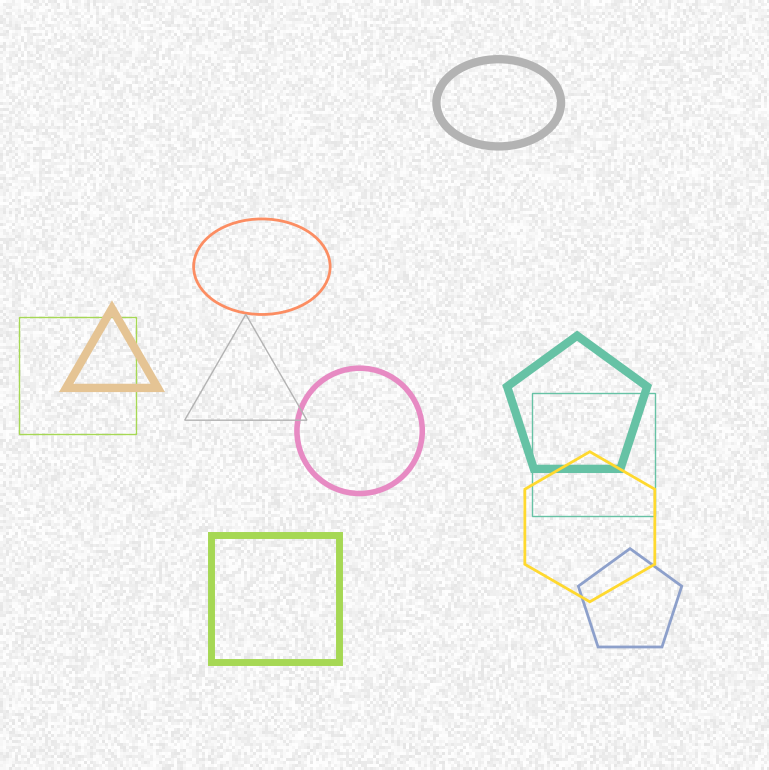[{"shape": "square", "thickness": 0.5, "radius": 0.4, "center": [0.77, 0.41]}, {"shape": "pentagon", "thickness": 3, "radius": 0.48, "center": [0.75, 0.468]}, {"shape": "oval", "thickness": 1, "radius": 0.44, "center": [0.34, 0.654]}, {"shape": "pentagon", "thickness": 1, "radius": 0.35, "center": [0.818, 0.217]}, {"shape": "circle", "thickness": 2, "radius": 0.41, "center": [0.467, 0.44]}, {"shape": "square", "thickness": 2.5, "radius": 0.41, "center": [0.357, 0.223]}, {"shape": "square", "thickness": 0.5, "radius": 0.38, "center": [0.101, 0.512]}, {"shape": "hexagon", "thickness": 1, "radius": 0.49, "center": [0.766, 0.316]}, {"shape": "triangle", "thickness": 3, "radius": 0.34, "center": [0.145, 0.531]}, {"shape": "oval", "thickness": 3, "radius": 0.4, "center": [0.648, 0.866]}, {"shape": "triangle", "thickness": 0.5, "radius": 0.46, "center": [0.319, 0.5]}]